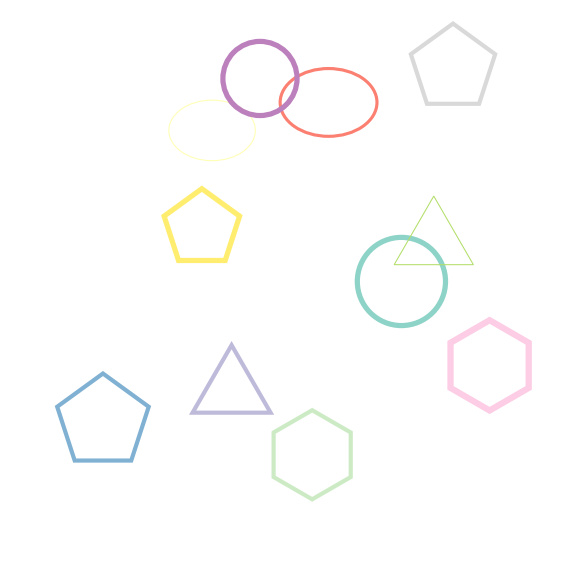[{"shape": "circle", "thickness": 2.5, "radius": 0.38, "center": [0.695, 0.512]}, {"shape": "oval", "thickness": 0.5, "radius": 0.37, "center": [0.367, 0.773]}, {"shape": "triangle", "thickness": 2, "radius": 0.39, "center": [0.401, 0.324]}, {"shape": "oval", "thickness": 1.5, "radius": 0.42, "center": [0.569, 0.822]}, {"shape": "pentagon", "thickness": 2, "radius": 0.42, "center": [0.178, 0.269]}, {"shape": "triangle", "thickness": 0.5, "radius": 0.4, "center": [0.751, 0.58]}, {"shape": "hexagon", "thickness": 3, "radius": 0.39, "center": [0.848, 0.367]}, {"shape": "pentagon", "thickness": 2, "radius": 0.38, "center": [0.784, 0.882]}, {"shape": "circle", "thickness": 2.5, "radius": 0.32, "center": [0.45, 0.863]}, {"shape": "hexagon", "thickness": 2, "radius": 0.39, "center": [0.541, 0.212]}, {"shape": "pentagon", "thickness": 2.5, "radius": 0.34, "center": [0.35, 0.604]}]